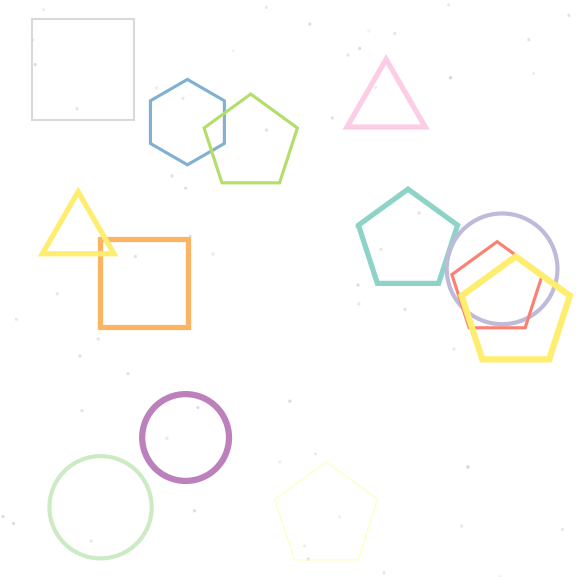[{"shape": "pentagon", "thickness": 2.5, "radius": 0.45, "center": [0.706, 0.581]}, {"shape": "pentagon", "thickness": 0.5, "radius": 0.47, "center": [0.565, 0.105]}, {"shape": "circle", "thickness": 2, "radius": 0.48, "center": [0.869, 0.534]}, {"shape": "pentagon", "thickness": 1.5, "radius": 0.41, "center": [0.861, 0.498]}, {"shape": "hexagon", "thickness": 1.5, "radius": 0.37, "center": [0.325, 0.788]}, {"shape": "square", "thickness": 2.5, "radius": 0.38, "center": [0.25, 0.509]}, {"shape": "pentagon", "thickness": 1.5, "radius": 0.42, "center": [0.434, 0.751]}, {"shape": "triangle", "thickness": 2.5, "radius": 0.39, "center": [0.669, 0.818]}, {"shape": "square", "thickness": 1, "radius": 0.44, "center": [0.144, 0.879]}, {"shape": "circle", "thickness": 3, "radius": 0.38, "center": [0.321, 0.242]}, {"shape": "circle", "thickness": 2, "radius": 0.44, "center": [0.174, 0.121]}, {"shape": "pentagon", "thickness": 3, "radius": 0.49, "center": [0.893, 0.457]}, {"shape": "triangle", "thickness": 2.5, "radius": 0.36, "center": [0.135, 0.596]}]